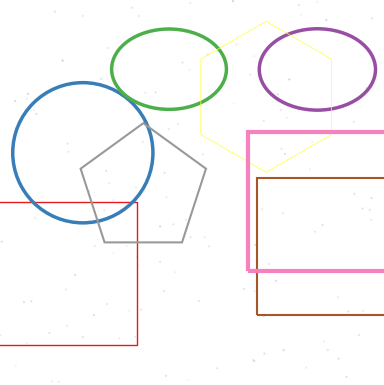[{"shape": "square", "thickness": 1, "radius": 0.93, "center": [0.169, 0.289]}, {"shape": "circle", "thickness": 2.5, "radius": 0.91, "center": [0.215, 0.603]}, {"shape": "oval", "thickness": 2.5, "radius": 0.75, "center": [0.439, 0.82]}, {"shape": "oval", "thickness": 2.5, "radius": 0.75, "center": [0.824, 0.82]}, {"shape": "hexagon", "thickness": 0.5, "radius": 0.98, "center": [0.691, 0.749]}, {"shape": "square", "thickness": 1.5, "radius": 0.89, "center": [0.847, 0.361]}, {"shape": "square", "thickness": 3, "radius": 0.9, "center": [0.824, 0.476]}, {"shape": "pentagon", "thickness": 1.5, "radius": 0.86, "center": [0.372, 0.509]}]